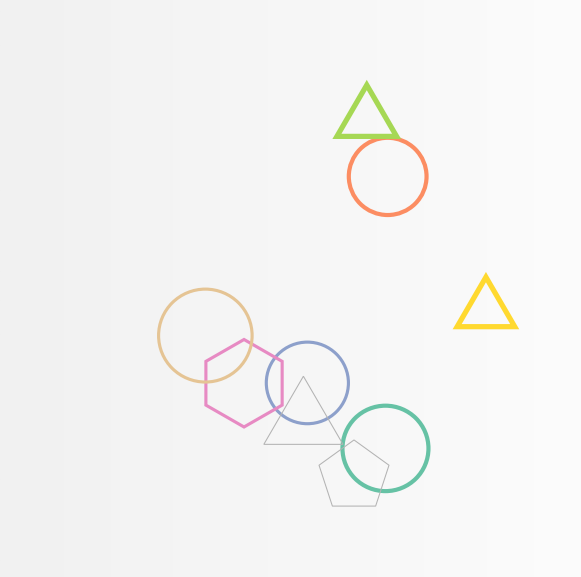[{"shape": "circle", "thickness": 2, "radius": 0.37, "center": [0.663, 0.223]}, {"shape": "circle", "thickness": 2, "radius": 0.33, "center": [0.667, 0.694]}, {"shape": "circle", "thickness": 1.5, "radius": 0.35, "center": [0.529, 0.336]}, {"shape": "hexagon", "thickness": 1.5, "radius": 0.38, "center": [0.42, 0.336]}, {"shape": "triangle", "thickness": 2.5, "radius": 0.3, "center": [0.631, 0.793]}, {"shape": "triangle", "thickness": 2.5, "radius": 0.29, "center": [0.836, 0.462]}, {"shape": "circle", "thickness": 1.5, "radius": 0.4, "center": [0.353, 0.418]}, {"shape": "triangle", "thickness": 0.5, "radius": 0.39, "center": [0.522, 0.269]}, {"shape": "pentagon", "thickness": 0.5, "radius": 0.32, "center": [0.609, 0.174]}]